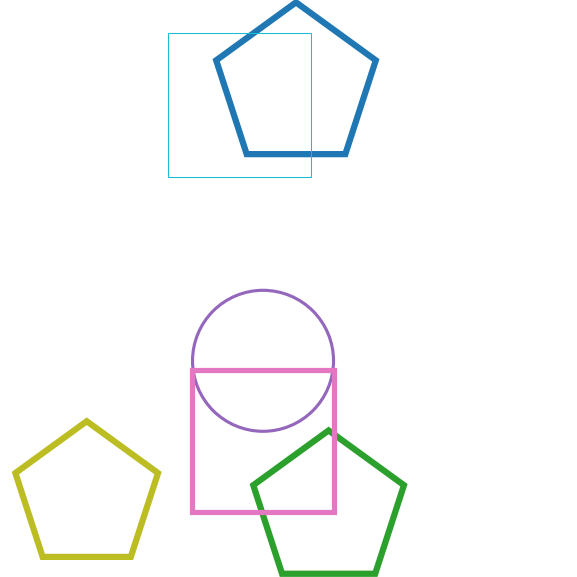[{"shape": "pentagon", "thickness": 3, "radius": 0.73, "center": [0.513, 0.85]}, {"shape": "pentagon", "thickness": 3, "radius": 0.69, "center": [0.569, 0.117]}, {"shape": "circle", "thickness": 1.5, "radius": 0.61, "center": [0.455, 0.374]}, {"shape": "square", "thickness": 2.5, "radius": 0.61, "center": [0.455, 0.235]}, {"shape": "pentagon", "thickness": 3, "radius": 0.65, "center": [0.15, 0.14]}, {"shape": "square", "thickness": 0.5, "radius": 0.62, "center": [0.415, 0.817]}]